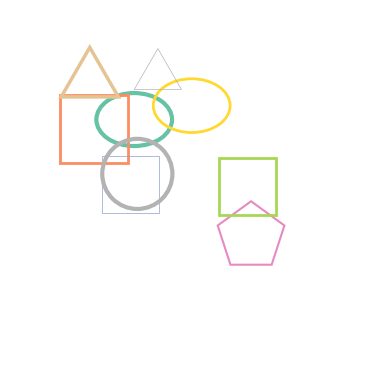[{"shape": "oval", "thickness": 3, "radius": 0.49, "center": [0.349, 0.689]}, {"shape": "square", "thickness": 2, "radius": 0.44, "center": [0.244, 0.666]}, {"shape": "square", "thickness": 0.5, "radius": 0.37, "center": [0.338, 0.521]}, {"shape": "pentagon", "thickness": 1.5, "radius": 0.46, "center": [0.652, 0.386]}, {"shape": "square", "thickness": 2, "radius": 0.36, "center": [0.643, 0.516]}, {"shape": "oval", "thickness": 2, "radius": 0.5, "center": [0.498, 0.726]}, {"shape": "triangle", "thickness": 2.5, "radius": 0.43, "center": [0.233, 0.791]}, {"shape": "triangle", "thickness": 0.5, "radius": 0.35, "center": [0.41, 0.803]}, {"shape": "circle", "thickness": 3, "radius": 0.46, "center": [0.357, 0.548]}]